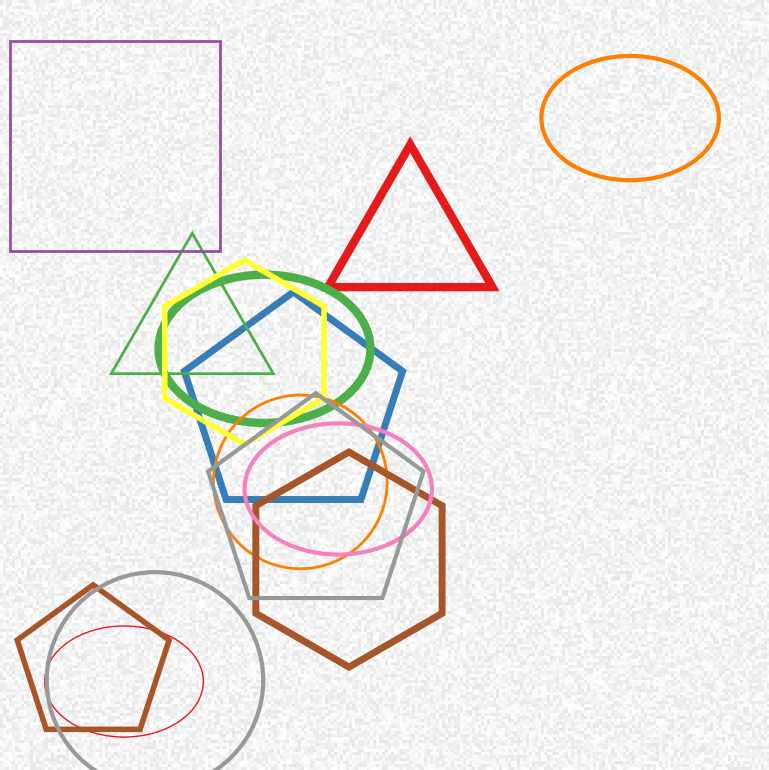[{"shape": "triangle", "thickness": 3, "radius": 0.62, "center": [0.533, 0.689]}, {"shape": "oval", "thickness": 0.5, "radius": 0.52, "center": [0.161, 0.115]}, {"shape": "pentagon", "thickness": 2.5, "radius": 0.75, "center": [0.381, 0.472]}, {"shape": "oval", "thickness": 3, "radius": 0.69, "center": [0.343, 0.547]}, {"shape": "triangle", "thickness": 1, "radius": 0.61, "center": [0.25, 0.575]}, {"shape": "square", "thickness": 1, "radius": 0.68, "center": [0.149, 0.81]}, {"shape": "oval", "thickness": 1.5, "radius": 0.58, "center": [0.818, 0.847]}, {"shape": "circle", "thickness": 1, "radius": 0.56, "center": [0.39, 0.374]}, {"shape": "hexagon", "thickness": 2, "radius": 0.6, "center": [0.317, 0.543]}, {"shape": "hexagon", "thickness": 2.5, "radius": 0.7, "center": [0.453, 0.273]}, {"shape": "pentagon", "thickness": 2, "radius": 0.52, "center": [0.121, 0.137]}, {"shape": "oval", "thickness": 1.5, "radius": 0.61, "center": [0.439, 0.365]}, {"shape": "circle", "thickness": 1.5, "radius": 0.7, "center": [0.201, 0.116]}, {"shape": "pentagon", "thickness": 1.5, "radius": 0.74, "center": [0.41, 0.342]}]